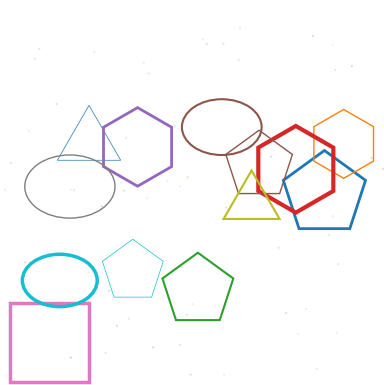[{"shape": "triangle", "thickness": 0.5, "radius": 0.48, "center": [0.231, 0.631]}, {"shape": "pentagon", "thickness": 2, "radius": 0.56, "center": [0.843, 0.497]}, {"shape": "hexagon", "thickness": 1, "radius": 0.45, "center": [0.893, 0.626]}, {"shape": "pentagon", "thickness": 1.5, "radius": 0.48, "center": [0.514, 0.247]}, {"shape": "hexagon", "thickness": 3, "radius": 0.56, "center": [0.768, 0.56]}, {"shape": "hexagon", "thickness": 2, "radius": 0.51, "center": [0.357, 0.618]}, {"shape": "pentagon", "thickness": 1, "radius": 0.45, "center": [0.673, 0.571]}, {"shape": "oval", "thickness": 1.5, "radius": 0.52, "center": [0.576, 0.67]}, {"shape": "square", "thickness": 2.5, "radius": 0.51, "center": [0.129, 0.111]}, {"shape": "oval", "thickness": 1, "radius": 0.59, "center": [0.182, 0.515]}, {"shape": "triangle", "thickness": 1.5, "radius": 0.42, "center": [0.653, 0.473]}, {"shape": "pentagon", "thickness": 0.5, "radius": 0.42, "center": [0.345, 0.296]}, {"shape": "oval", "thickness": 2.5, "radius": 0.49, "center": [0.155, 0.272]}]